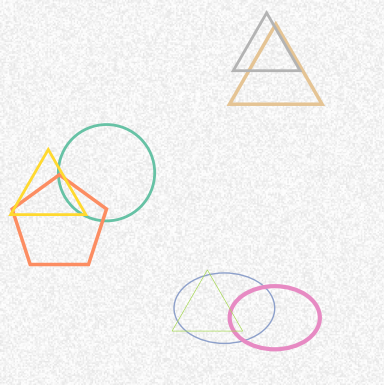[{"shape": "circle", "thickness": 2, "radius": 0.63, "center": [0.277, 0.551]}, {"shape": "pentagon", "thickness": 2.5, "radius": 0.64, "center": [0.154, 0.417]}, {"shape": "oval", "thickness": 1, "radius": 0.65, "center": [0.583, 0.2]}, {"shape": "oval", "thickness": 3, "radius": 0.59, "center": [0.714, 0.175]}, {"shape": "triangle", "thickness": 0.5, "radius": 0.53, "center": [0.539, 0.193]}, {"shape": "triangle", "thickness": 2, "radius": 0.56, "center": [0.125, 0.499]}, {"shape": "triangle", "thickness": 2.5, "radius": 0.69, "center": [0.716, 0.799]}, {"shape": "triangle", "thickness": 2, "radius": 0.5, "center": [0.693, 0.866]}]